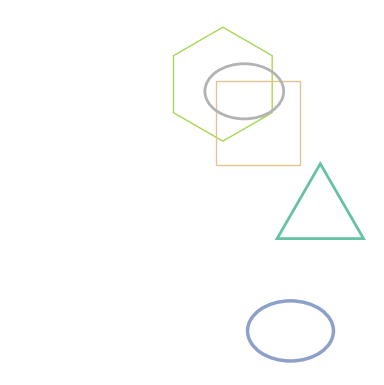[{"shape": "triangle", "thickness": 2, "radius": 0.65, "center": [0.832, 0.445]}, {"shape": "oval", "thickness": 2.5, "radius": 0.56, "center": [0.755, 0.14]}, {"shape": "hexagon", "thickness": 1, "radius": 0.74, "center": [0.579, 0.781]}, {"shape": "square", "thickness": 1, "radius": 0.55, "center": [0.671, 0.68]}, {"shape": "oval", "thickness": 2, "radius": 0.51, "center": [0.634, 0.763]}]